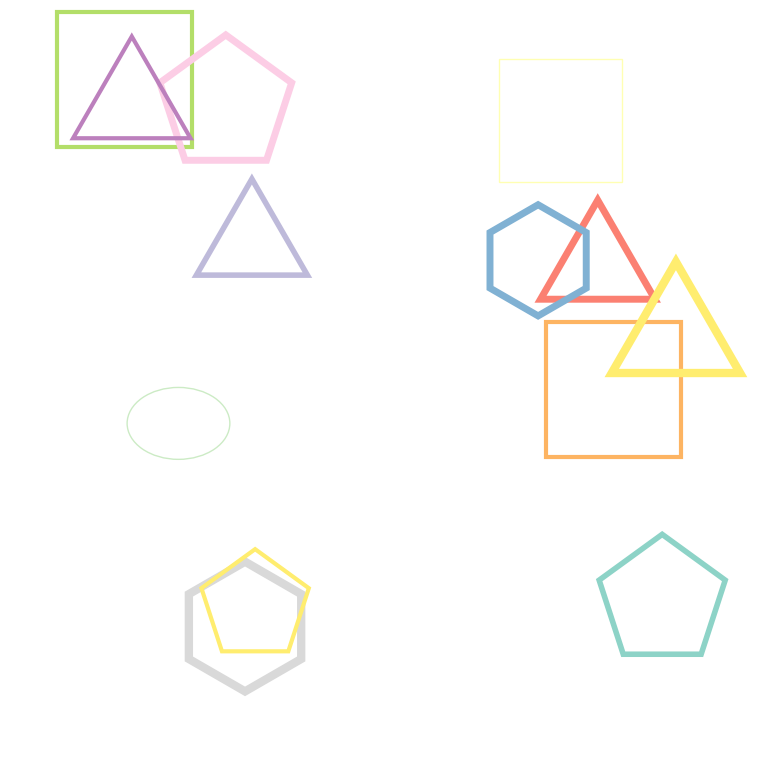[{"shape": "pentagon", "thickness": 2, "radius": 0.43, "center": [0.86, 0.22]}, {"shape": "square", "thickness": 0.5, "radius": 0.4, "center": [0.728, 0.844]}, {"shape": "triangle", "thickness": 2, "radius": 0.42, "center": [0.327, 0.684]}, {"shape": "triangle", "thickness": 2.5, "radius": 0.43, "center": [0.776, 0.654]}, {"shape": "hexagon", "thickness": 2.5, "radius": 0.36, "center": [0.699, 0.662]}, {"shape": "square", "thickness": 1.5, "radius": 0.44, "center": [0.796, 0.494]}, {"shape": "square", "thickness": 1.5, "radius": 0.44, "center": [0.161, 0.897]}, {"shape": "pentagon", "thickness": 2.5, "radius": 0.45, "center": [0.293, 0.865]}, {"shape": "hexagon", "thickness": 3, "radius": 0.42, "center": [0.318, 0.186]}, {"shape": "triangle", "thickness": 1.5, "radius": 0.44, "center": [0.171, 0.865]}, {"shape": "oval", "thickness": 0.5, "radius": 0.33, "center": [0.232, 0.45]}, {"shape": "pentagon", "thickness": 1.5, "radius": 0.37, "center": [0.331, 0.213]}, {"shape": "triangle", "thickness": 3, "radius": 0.48, "center": [0.878, 0.564]}]